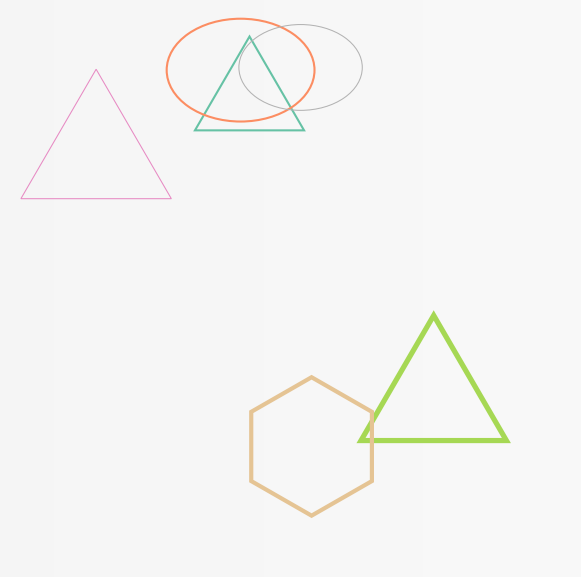[{"shape": "triangle", "thickness": 1, "radius": 0.54, "center": [0.429, 0.828]}, {"shape": "oval", "thickness": 1, "radius": 0.64, "center": [0.414, 0.878]}, {"shape": "triangle", "thickness": 0.5, "radius": 0.75, "center": [0.165, 0.73]}, {"shape": "triangle", "thickness": 2.5, "radius": 0.72, "center": [0.746, 0.309]}, {"shape": "hexagon", "thickness": 2, "radius": 0.6, "center": [0.536, 0.226]}, {"shape": "oval", "thickness": 0.5, "radius": 0.53, "center": [0.517, 0.882]}]